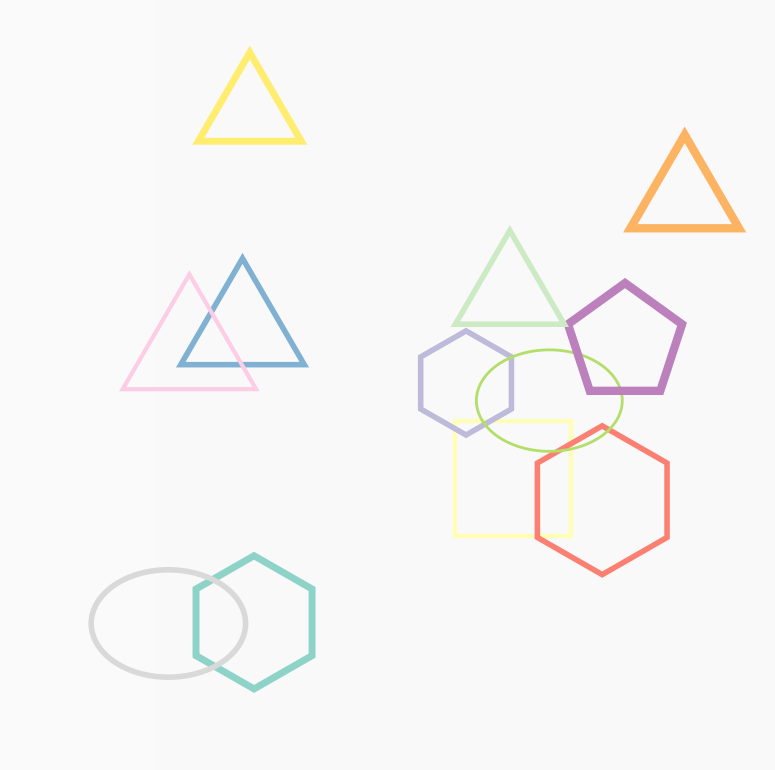[{"shape": "hexagon", "thickness": 2.5, "radius": 0.43, "center": [0.328, 0.192]}, {"shape": "square", "thickness": 1.5, "radius": 0.37, "center": [0.662, 0.378]}, {"shape": "hexagon", "thickness": 2, "radius": 0.34, "center": [0.601, 0.503]}, {"shape": "hexagon", "thickness": 2, "radius": 0.48, "center": [0.777, 0.35]}, {"shape": "triangle", "thickness": 2, "radius": 0.46, "center": [0.313, 0.572]}, {"shape": "triangle", "thickness": 3, "radius": 0.4, "center": [0.883, 0.744]}, {"shape": "oval", "thickness": 1, "radius": 0.47, "center": [0.709, 0.48]}, {"shape": "triangle", "thickness": 1.5, "radius": 0.5, "center": [0.244, 0.544]}, {"shape": "oval", "thickness": 2, "radius": 0.5, "center": [0.217, 0.19]}, {"shape": "pentagon", "thickness": 3, "radius": 0.39, "center": [0.806, 0.555]}, {"shape": "triangle", "thickness": 2, "radius": 0.41, "center": [0.658, 0.619]}, {"shape": "triangle", "thickness": 2.5, "radius": 0.38, "center": [0.322, 0.855]}]